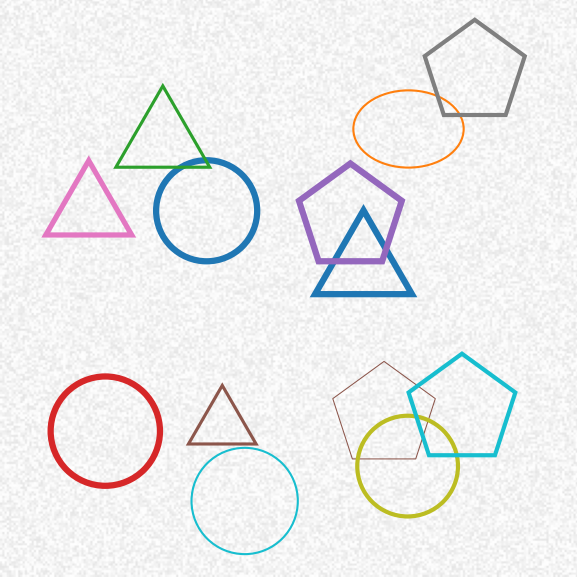[{"shape": "circle", "thickness": 3, "radius": 0.44, "center": [0.358, 0.634]}, {"shape": "triangle", "thickness": 3, "radius": 0.48, "center": [0.629, 0.538]}, {"shape": "oval", "thickness": 1, "radius": 0.48, "center": [0.707, 0.776]}, {"shape": "triangle", "thickness": 1.5, "radius": 0.47, "center": [0.282, 0.756]}, {"shape": "circle", "thickness": 3, "radius": 0.47, "center": [0.182, 0.253]}, {"shape": "pentagon", "thickness": 3, "radius": 0.47, "center": [0.607, 0.622]}, {"shape": "triangle", "thickness": 1.5, "radius": 0.34, "center": [0.385, 0.264]}, {"shape": "pentagon", "thickness": 0.5, "radius": 0.47, "center": [0.665, 0.28]}, {"shape": "triangle", "thickness": 2.5, "radius": 0.43, "center": [0.154, 0.635]}, {"shape": "pentagon", "thickness": 2, "radius": 0.46, "center": [0.822, 0.874]}, {"shape": "circle", "thickness": 2, "radius": 0.44, "center": [0.706, 0.192]}, {"shape": "circle", "thickness": 1, "radius": 0.46, "center": [0.424, 0.132]}, {"shape": "pentagon", "thickness": 2, "radius": 0.49, "center": [0.8, 0.289]}]